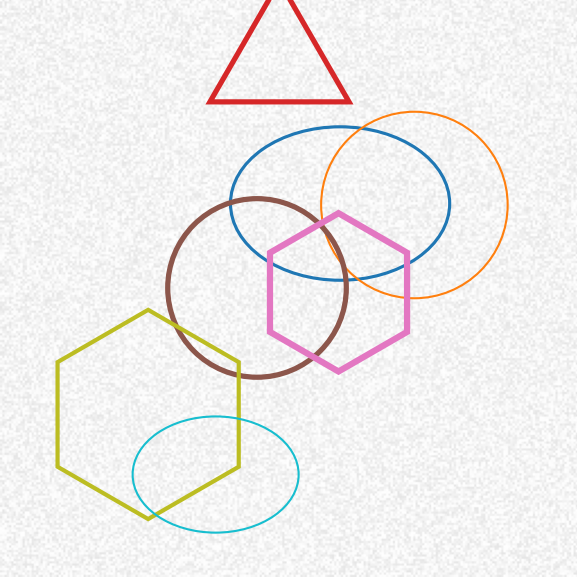[{"shape": "oval", "thickness": 1.5, "radius": 0.95, "center": [0.589, 0.647]}, {"shape": "circle", "thickness": 1, "radius": 0.81, "center": [0.718, 0.644]}, {"shape": "triangle", "thickness": 2.5, "radius": 0.7, "center": [0.484, 0.892]}, {"shape": "circle", "thickness": 2.5, "radius": 0.77, "center": [0.445, 0.501]}, {"shape": "hexagon", "thickness": 3, "radius": 0.69, "center": [0.586, 0.493]}, {"shape": "hexagon", "thickness": 2, "radius": 0.91, "center": [0.257, 0.281]}, {"shape": "oval", "thickness": 1, "radius": 0.72, "center": [0.373, 0.177]}]